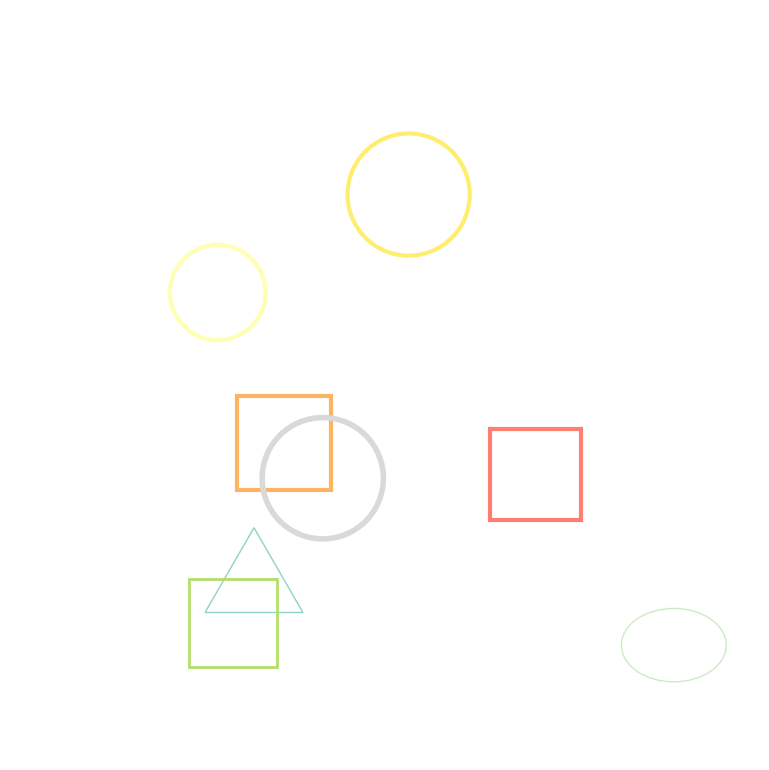[{"shape": "triangle", "thickness": 0.5, "radius": 0.37, "center": [0.33, 0.241]}, {"shape": "circle", "thickness": 1.5, "radius": 0.31, "center": [0.283, 0.62]}, {"shape": "square", "thickness": 1.5, "radius": 0.3, "center": [0.696, 0.383]}, {"shape": "square", "thickness": 1.5, "radius": 0.31, "center": [0.369, 0.424]}, {"shape": "square", "thickness": 1, "radius": 0.29, "center": [0.303, 0.191]}, {"shape": "circle", "thickness": 2, "radius": 0.39, "center": [0.419, 0.379]}, {"shape": "oval", "thickness": 0.5, "radius": 0.34, "center": [0.875, 0.162]}, {"shape": "circle", "thickness": 1.5, "radius": 0.4, "center": [0.531, 0.747]}]